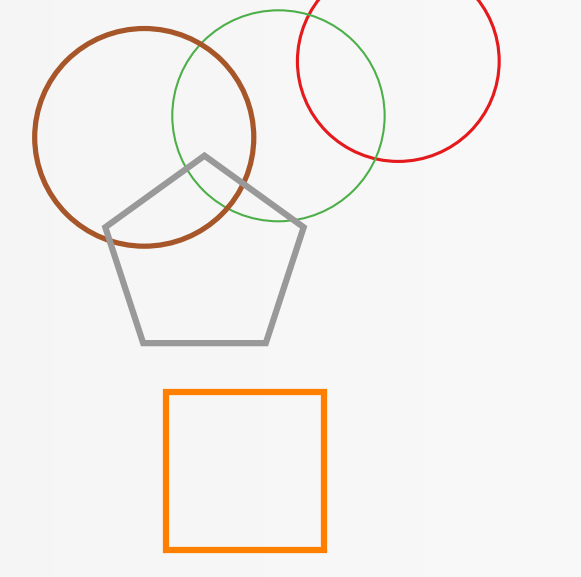[{"shape": "circle", "thickness": 1.5, "radius": 0.87, "center": [0.685, 0.893]}, {"shape": "circle", "thickness": 1, "radius": 0.91, "center": [0.479, 0.799]}, {"shape": "square", "thickness": 3, "radius": 0.68, "center": [0.422, 0.183]}, {"shape": "circle", "thickness": 2.5, "radius": 0.94, "center": [0.248, 0.761]}, {"shape": "pentagon", "thickness": 3, "radius": 0.9, "center": [0.352, 0.55]}]